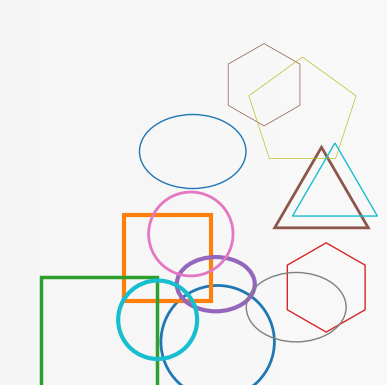[{"shape": "oval", "thickness": 1, "radius": 0.69, "center": [0.497, 0.606]}, {"shape": "circle", "thickness": 2, "radius": 0.73, "center": [0.562, 0.112]}, {"shape": "square", "thickness": 3, "radius": 0.56, "center": [0.431, 0.33]}, {"shape": "square", "thickness": 2.5, "radius": 0.75, "center": [0.255, 0.129]}, {"shape": "hexagon", "thickness": 1, "radius": 0.58, "center": [0.842, 0.253]}, {"shape": "oval", "thickness": 3, "radius": 0.5, "center": [0.557, 0.262]}, {"shape": "triangle", "thickness": 2, "radius": 0.7, "center": [0.83, 0.478]}, {"shape": "hexagon", "thickness": 0.5, "radius": 0.53, "center": [0.681, 0.78]}, {"shape": "circle", "thickness": 2, "radius": 0.54, "center": [0.492, 0.392]}, {"shape": "oval", "thickness": 1, "radius": 0.64, "center": [0.764, 0.202]}, {"shape": "pentagon", "thickness": 0.5, "radius": 0.73, "center": [0.781, 0.706]}, {"shape": "triangle", "thickness": 1, "radius": 0.63, "center": [0.864, 0.502]}, {"shape": "circle", "thickness": 3, "radius": 0.51, "center": [0.407, 0.169]}]